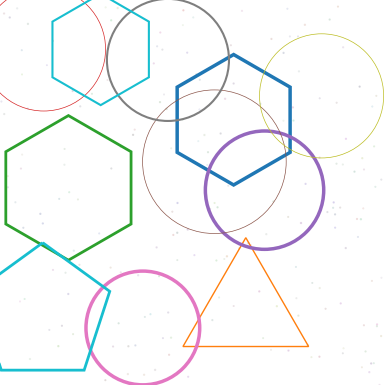[{"shape": "hexagon", "thickness": 2.5, "radius": 0.85, "center": [0.607, 0.689]}, {"shape": "triangle", "thickness": 1, "radius": 0.94, "center": [0.638, 0.194]}, {"shape": "hexagon", "thickness": 2, "radius": 0.94, "center": [0.178, 0.512]}, {"shape": "circle", "thickness": 0.5, "radius": 0.8, "center": [0.114, 0.872]}, {"shape": "circle", "thickness": 2.5, "radius": 0.77, "center": [0.687, 0.506]}, {"shape": "circle", "thickness": 0.5, "radius": 0.93, "center": [0.557, 0.58]}, {"shape": "circle", "thickness": 2.5, "radius": 0.74, "center": [0.371, 0.148]}, {"shape": "circle", "thickness": 1.5, "radius": 0.79, "center": [0.436, 0.844]}, {"shape": "circle", "thickness": 0.5, "radius": 0.81, "center": [0.835, 0.751]}, {"shape": "pentagon", "thickness": 2, "radius": 0.91, "center": [0.111, 0.187]}, {"shape": "hexagon", "thickness": 1.5, "radius": 0.72, "center": [0.261, 0.872]}]